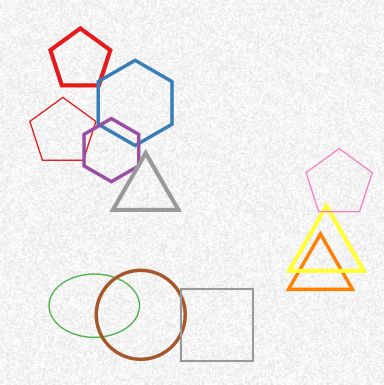[{"shape": "pentagon", "thickness": 3, "radius": 0.41, "center": [0.209, 0.844]}, {"shape": "pentagon", "thickness": 1, "radius": 0.45, "center": [0.163, 0.657]}, {"shape": "hexagon", "thickness": 2.5, "radius": 0.55, "center": [0.351, 0.733]}, {"shape": "oval", "thickness": 1, "radius": 0.59, "center": [0.245, 0.206]}, {"shape": "hexagon", "thickness": 2.5, "radius": 0.41, "center": [0.289, 0.61]}, {"shape": "triangle", "thickness": 2.5, "radius": 0.48, "center": [0.832, 0.296]}, {"shape": "triangle", "thickness": 3, "radius": 0.56, "center": [0.848, 0.352]}, {"shape": "circle", "thickness": 2.5, "radius": 0.58, "center": [0.366, 0.182]}, {"shape": "pentagon", "thickness": 1, "radius": 0.45, "center": [0.881, 0.524]}, {"shape": "triangle", "thickness": 3, "radius": 0.49, "center": [0.378, 0.504]}, {"shape": "square", "thickness": 1.5, "radius": 0.47, "center": [0.564, 0.156]}]